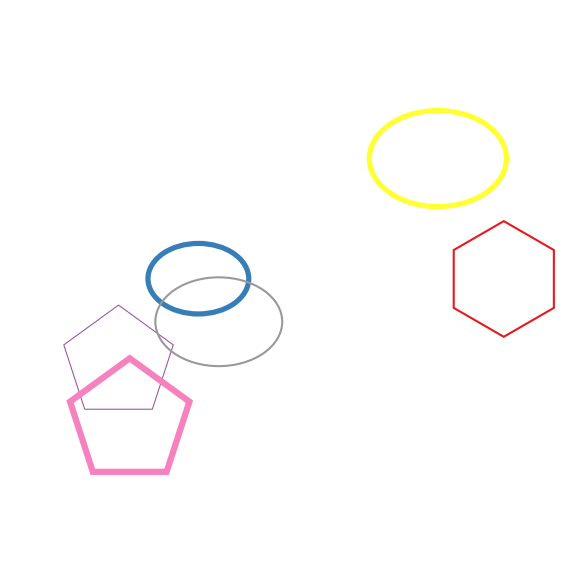[{"shape": "hexagon", "thickness": 1, "radius": 0.5, "center": [0.872, 0.516]}, {"shape": "oval", "thickness": 2.5, "radius": 0.44, "center": [0.343, 0.517]}, {"shape": "pentagon", "thickness": 0.5, "radius": 0.5, "center": [0.205, 0.371]}, {"shape": "oval", "thickness": 2.5, "radius": 0.59, "center": [0.758, 0.725]}, {"shape": "pentagon", "thickness": 3, "radius": 0.54, "center": [0.225, 0.27]}, {"shape": "oval", "thickness": 1, "radius": 0.55, "center": [0.379, 0.442]}]